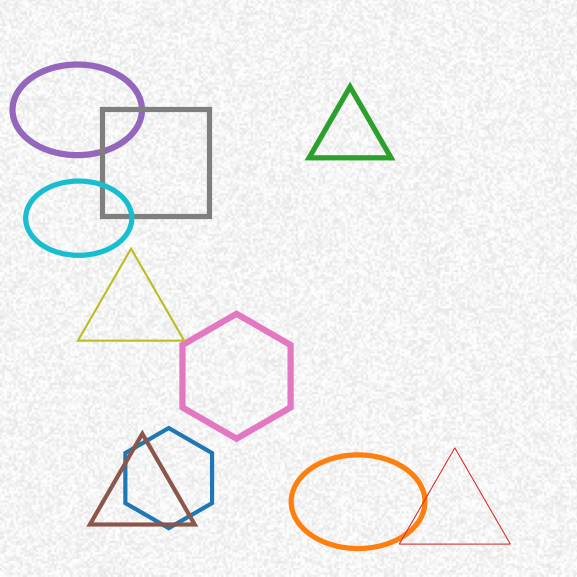[{"shape": "hexagon", "thickness": 2, "radius": 0.43, "center": [0.292, 0.171]}, {"shape": "oval", "thickness": 2.5, "radius": 0.58, "center": [0.62, 0.13]}, {"shape": "triangle", "thickness": 2.5, "radius": 0.41, "center": [0.606, 0.767]}, {"shape": "triangle", "thickness": 0.5, "radius": 0.56, "center": [0.788, 0.112]}, {"shape": "oval", "thickness": 3, "radius": 0.56, "center": [0.134, 0.809]}, {"shape": "triangle", "thickness": 2, "radius": 0.52, "center": [0.246, 0.143]}, {"shape": "hexagon", "thickness": 3, "radius": 0.54, "center": [0.41, 0.348]}, {"shape": "square", "thickness": 2.5, "radius": 0.46, "center": [0.27, 0.718]}, {"shape": "triangle", "thickness": 1, "radius": 0.53, "center": [0.227, 0.462]}, {"shape": "oval", "thickness": 2.5, "radius": 0.46, "center": [0.136, 0.621]}]